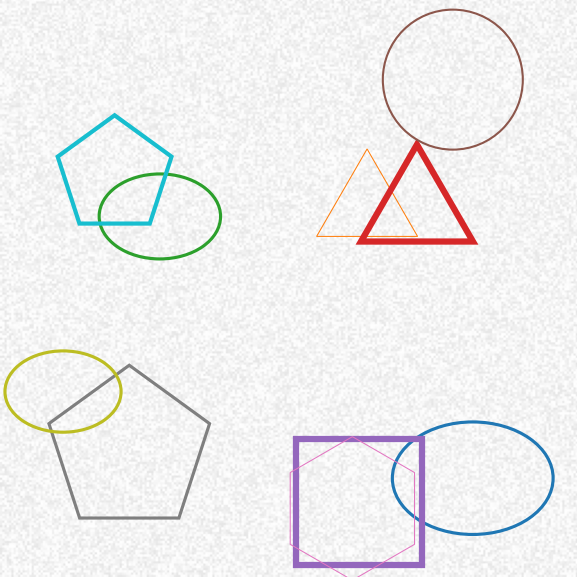[{"shape": "oval", "thickness": 1.5, "radius": 0.7, "center": [0.819, 0.171]}, {"shape": "triangle", "thickness": 0.5, "radius": 0.5, "center": [0.636, 0.64]}, {"shape": "oval", "thickness": 1.5, "radius": 0.53, "center": [0.277, 0.624]}, {"shape": "triangle", "thickness": 3, "radius": 0.56, "center": [0.722, 0.637]}, {"shape": "square", "thickness": 3, "radius": 0.55, "center": [0.622, 0.13]}, {"shape": "circle", "thickness": 1, "radius": 0.61, "center": [0.784, 0.861]}, {"shape": "hexagon", "thickness": 0.5, "radius": 0.62, "center": [0.61, 0.119]}, {"shape": "pentagon", "thickness": 1.5, "radius": 0.73, "center": [0.224, 0.22]}, {"shape": "oval", "thickness": 1.5, "radius": 0.5, "center": [0.109, 0.321]}, {"shape": "pentagon", "thickness": 2, "radius": 0.52, "center": [0.198, 0.696]}]